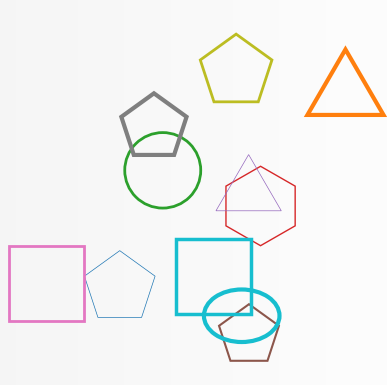[{"shape": "pentagon", "thickness": 0.5, "radius": 0.48, "center": [0.309, 0.253]}, {"shape": "triangle", "thickness": 3, "radius": 0.57, "center": [0.892, 0.758]}, {"shape": "circle", "thickness": 2, "radius": 0.49, "center": [0.42, 0.558]}, {"shape": "hexagon", "thickness": 1, "radius": 0.52, "center": [0.672, 0.465]}, {"shape": "triangle", "thickness": 0.5, "radius": 0.49, "center": [0.642, 0.501]}, {"shape": "pentagon", "thickness": 1.5, "radius": 0.41, "center": [0.643, 0.129]}, {"shape": "square", "thickness": 2, "radius": 0.49, "center": [0.12, 0.264]}, {"shape": "pentagon", "thickness": 3, "radius": 0.44, "center": [0.397, 0.669]}, {"shape": "pentagon", "thickness": 2, "radius": 0.49, "center": [0.609, 0.814]}, {"shape": "square", "thickness": 2.5, "radius": 0.49, "center": [0.551, 0.283]}, {"shape": "oval", "thickness": 3, "radius": 0.49, "center": [0.624, 0.18]}]